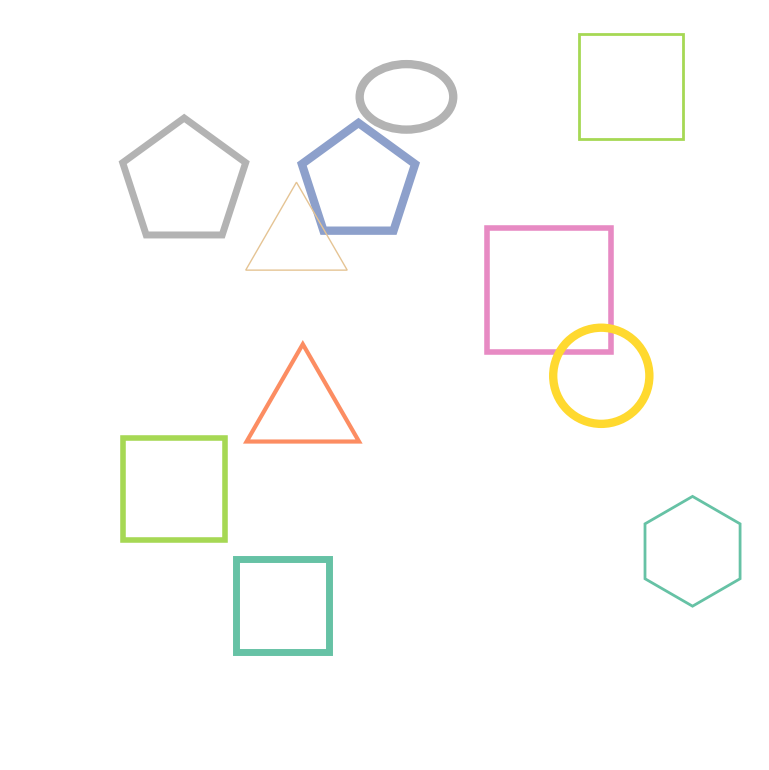[{"shape": "hexagon", "thickness": 1, "radius": 0.36, "center": [0.899, 0.284]}, {"shape": "square", "thickness": 2.5, "radius": 0.3, "center": [0.367, 0.214]}, {"shape": "triangle", "thickness": 1.5, "radius": 0.42, "center": [0.393, 0.469]}, {"shape": "pentagon", "thickness": 3, "radius": 0.39, "center": [0.466, 0.763]}, {"shape": "square", "thickness": 2, "radius": 0.4, "center": [0.713, 0.623]}, {"shape": "square", "thickness": 2, "radius": 0.33, "center": [0.226, 0.364]}, {"shape": "square", "thickness": 1, "radius": 0.34, "center": [0.819, 0.888]}, {"shape": "circle", "thickness": 3, "radius": 0.31, "center": [0.781, 0.512]}, {"shape": "triangle", "thickness": 0.5, "radius": 0.38, "center": [0.385, 0.687]}, {"shape": "pentagon", "thickness": 2.5, "radius": 0.42, "center": [0.239, 0.763]}, {"shape": "oval", "thickness": 3, "radius": 0.3, "center": [0.528, 0.874]}]